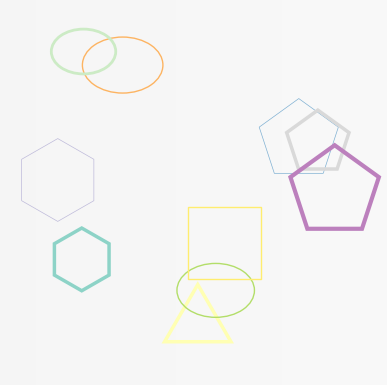[{"shape": "hexagon", "thickness": 2.5, "radius": 0.41, "center": [0.211, 0.326]}, {"shape": "triangle", "thickness": 2.5, "radius": 0.49, "center": [0.51, 0.162]}, {"shape": "hexagon", "thickness": 0.5, "radius": 0.54, "center": [0.149, 0.532]}, {"shape": "pentagon", "thickness": 0.5, "radius": 0.54, "center": [0.771, 0.637]}, {"shape": "oval", "thickness": 1, "radius": 0.52, "center": [0.317, 0.831]}, {"shape": "oval", "thickness": 1, "radius": 0.5, "center": [0.557, 0.246]}, {"shape": "pentagon", "thickness": 2.5, "radius": 0.42, "center": [0.82, 0.629]}, {"shape": "pentagon", "thickness": 3, "radius": 0.6, "center": [0.864, 0.503]}, {"shape": "oval", "thickness": 2, "radius": 0.42, "center": [0.216, 0.866]}, {"shape": "square", "thickness": 1, "radius": 0.47, "center": [0.58, 0.369]}]